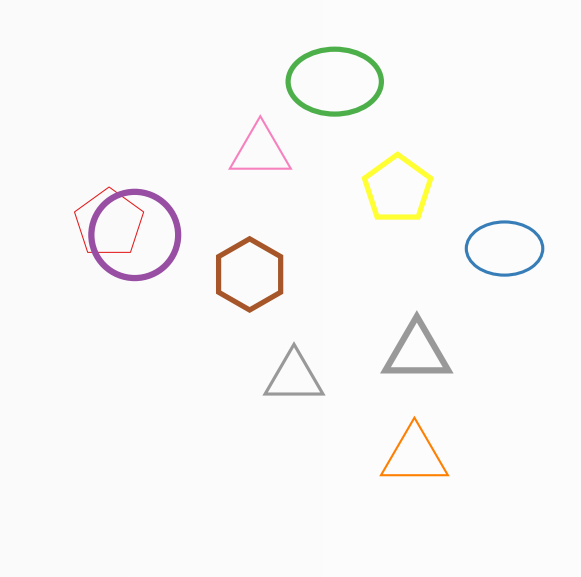[{"shape": "pentagon", "thickness": 0.5, "radius": 0.31, "center": [0.188, 0.613]}, {"shape": "oval", "thickness": 1.5, "radius": 0.33, "center": [0.868, 0.569]}, {"shape": "oval", "thickness": 2.5, "radius": 0.4, "center": [0.576, 0.858]}, {"shape": "circle", "thickness": 3, "radius": 0.37, "center": [0.232, 0.592]}, {"shape": "triangle", "thickness": 1, "radius": 0.33, "center": [0.713, 0.209]}, {"shape": "pentagon", "thickness": 2.5, "radius": 0.3, "center": [0.684, 0.672]}, {"shape": "hexagon", "thickness": 2.5, "radius": 0.31, "center": [0.429, 0.524]}, {"shape": "triangle", "thickness": 1, "radius": 0.3, "center": [0.448, 0.737]}, {"shape": "triangle", "thickness": 3, "radius": 0.31, "center": [0.717, 0.389]}, {"shape": "triangle", "thickness": 1.5, "radius": 0.29, "center": [0.506, 0.346]}]